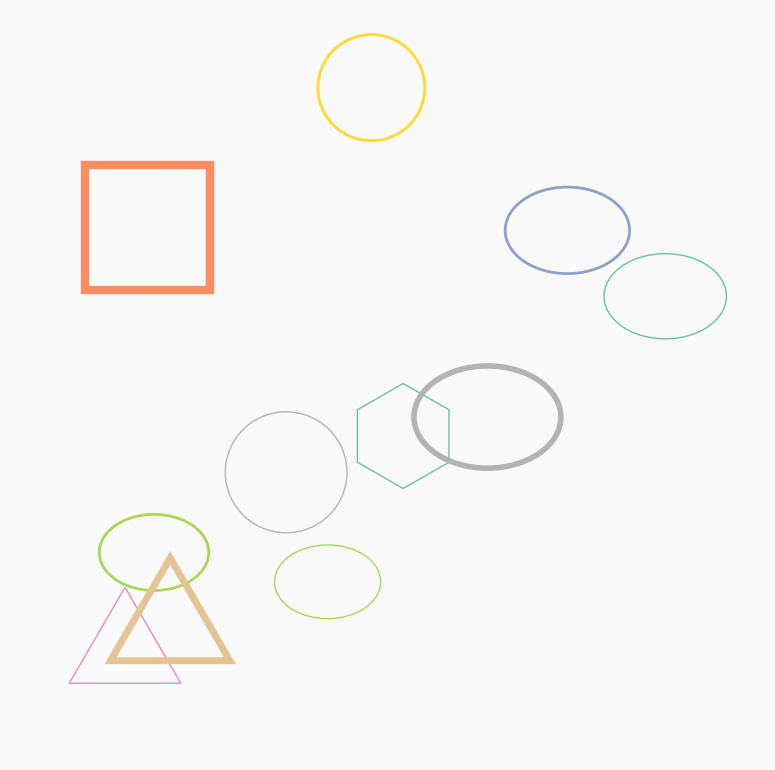[{"shape": "oval", "thickness": 0.5, "radius": 0.39, "center": [0.858, 0.615]}, {"shape": "hexagon", "thickness": 0.5, "radius": 0.34, "center": [0.52, 0.434]}, {"shape": "square", "thickness": 3, "radius": 0.4, "center": [0.19, 0.705]}, {"shape": "oval", "thickness": 1, "radius": 0.4, "center": [0.732, 0.701]}, {"shape": "triangle", "thickness": 0.5, "radius": 0.42, "center": [0.161, 0.154]}, {"shape": "oval", "thickness": 1, "radius": 0.35, "center": [0.199, 0.283]}, {"shape": "oval", "thickness": 0.5, "radius": 0.34, "center": [0.423, 0.244]}, {"shape": "circle", "thickness": 1, "radius": 0.34, "center": [0.479, 0.886]}, {"shape": "triangle", "thickness": 2.5, "radius": 0.44, "center": [0.22, 0.186]}, {"shape": "oval", "thickness": 2, "radius": 0.47, "center": [0.629, 0.458]}, {"shape": "circle", "thickness": 0.5, "radius": 0.39, "center": [0.369, 0.387]}]